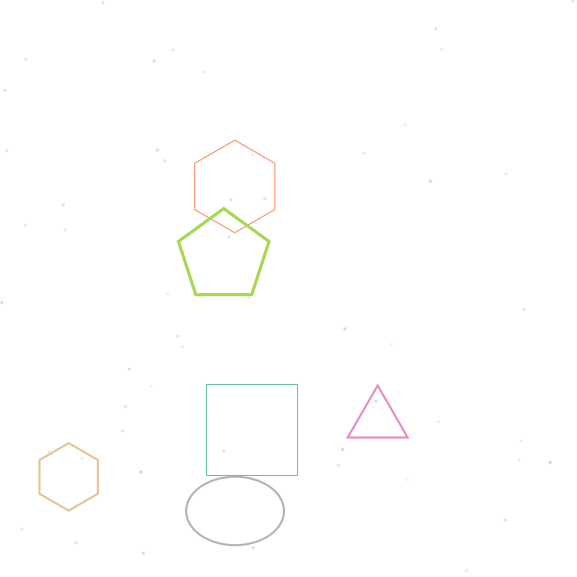[{"shape": "square", "thickness": 0.5, "radius": 0.4, "center": [0.435, 0.255]}, {"shape": "hexagon", "thickness": 0.5, "radius": 0.4, "center": [0.407, 0.676]}, {"shape": "triangle", "thickness": 1, "radius": 0.3, "center": [0.654, 0.272]}, {"shape": "pentagon", "thickness": 1.5, "radius": 0.41, "center": [0.387, 0.556]}, {"shape": "hexagon", "thickness": 1, "radius": 0.29, "center": [0.119, 0.173]}, {"shape": "oval", "thickness": 1, "radius": 0.42, "center": [0.407, 0.114]}]